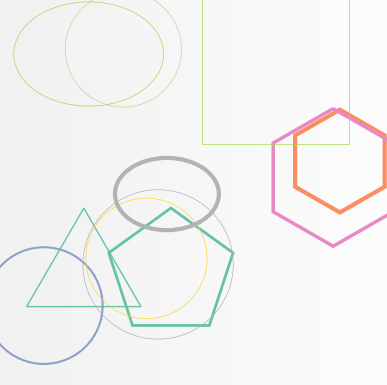[{"shape": "triangle", "thickness": 1, "radius": 0.85, "center": [0.216, 0.289]}, {"shape": "pentagon", "thickness": 2, "radius": 0.84, "center": [0.441, 0.291]}, {"shape": "hexagon", "thickness": 3, "radius": 0.67, "center": [0.877, 0.582]}, {"shape": "circle", "thickness": 1.5, "radius": 0.76, "center": [0.113, 0.206]}, {"shape": "hexagon", "thickness": 2.5, "radius": 0.89, "center": [0.86, 0.539]}, {"shape": "square", "thickness": 0.5, "radius": 0.95, "center": [0.712, 0.815]}, {"shape": "oval", "thickness": 0.5, "radius": 0.97, "center": [0.229, 0.86]}, {"shape": "circle", "thickness": 0.5, "radius": 0.78, "center": [0.378, 0.329]}, {"shape": "circle", "thickness": 0.5, "radius": 0.75, "center": [0.318, 0.872]}, {"shape": "oval", "thickness": 3, "radius": 0.67, "center": [0.431, 0.496]}, {"shape": "circle", "thickness": 0.5, "radius": 0.97, "center": [0.408, 0.313]}]